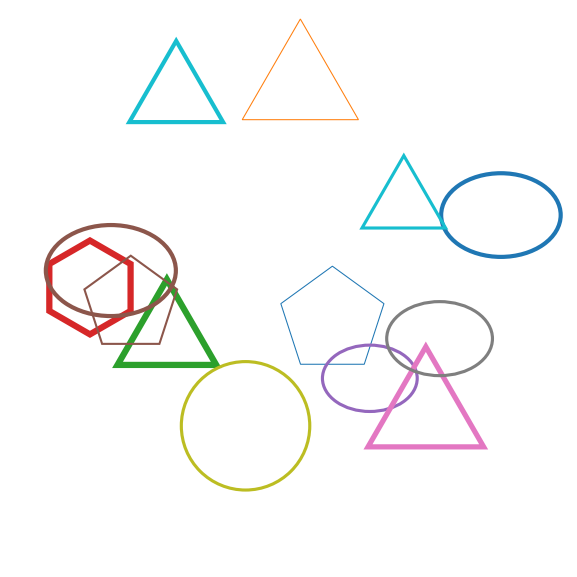[{"shape": "pentagon", "thickness": 0.5, "radius": 0.47, "center": [0.576, 0.444]}, {"shape": "oval", "thickness": 2, "radius": 0.52, "center": [0.867, 0.627]}, {"shape": "triangle", "thickness": 0.5, "radius": 0.58, "center": [0.52, 0.85]}, {"shape": "triangle", "thickness": 3, "radius": 0.49, "center": [0.289, 0.417]}, {"shape": "hexagon", "thickness": 3, "radius": 0.41, "center": [0.156, 0.501]}, {"shape": "oval", "thickness": 1.5, "radius": 0.41, "center": [0.64, 0.344]}, {"shape": "oval", "thickness": 2, "radius": 0.56, "center": [0.192, 0.531]}, {"shape": "pentagon", "thickness": 1, "radius": 0.42, "center": [0.226, 0.472]}, {"shape": "triangle", "thickness": 2.5, "radius": 0.58, "center": [0.737, 0.283]}, {"shape": "oval", "thickness": 1.5, "radius": 0.46, "center": [0.761, 0.413]}, {"shape": "circle", "thickness": 1.5, "radius": 0.56, "center": [0.425, 0.262]}, {"shape": "triangle", "thickness": 1.5, "radius": 0.42, "center": [0.699, 0.646]}, {"shape": "triangle", "thickness": 2, "radius": 0.47, "center": [0.305, 0.835]}]